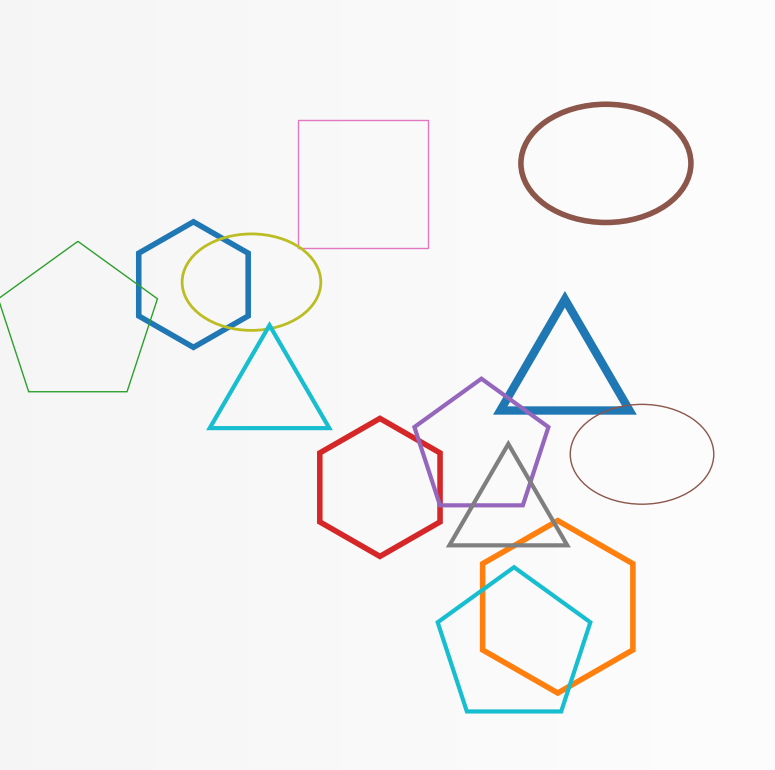[{"shape": "hexagon", "thickness": 2, "radius": 0.41, "center": [0.25, 0.63]}, {"shape": "triangle", "thickness": 3, "radius": 0.48, "center": [0.729, 0.515]}, {"shape": "hexagon", "thickness": 2, "radius": 0.56, "center": [0.72, 0.212]}, {"shape": "pentagon", "thickness": 0.5, "radius": 0.54, "center": [0.1, 0.579]}, {"shape": "hexagon", "thickness": 2, "radius": 0.45, "center": [0.49, 0.367]}, {"shape": "pentagon", "thickness": 1.5, "radius": 0.45, "center": [0.621, 0.417]}, {"shape": "oval", "thickness": 2, "radius": 0.55, "center": [0.782, 0.788]}, {"shape": "oval", "thickness": 0.5, "radius": 0.46, "center": [0.828, 0.41]}, {"shape": "square", "thickness": 0.5, "radius": 0.42, "center": [0.468, 0.761]}, {"shape": "triangle", "thickness": 1.5, "radius": 0.44, "center": [0.656, 0.336]}, {"shape": "oval", "thickness": 1, "radius": 0.45, "center": [0.324, 0.634]}, {"shape": "triangle", "thickness": 1.5, "radius": 0.45, "center": [0.348, 0.489]}, {"shape": "pentagon", "thickness": 1.5, "radius": 0.52, "center": [0.663, 0.16]}]